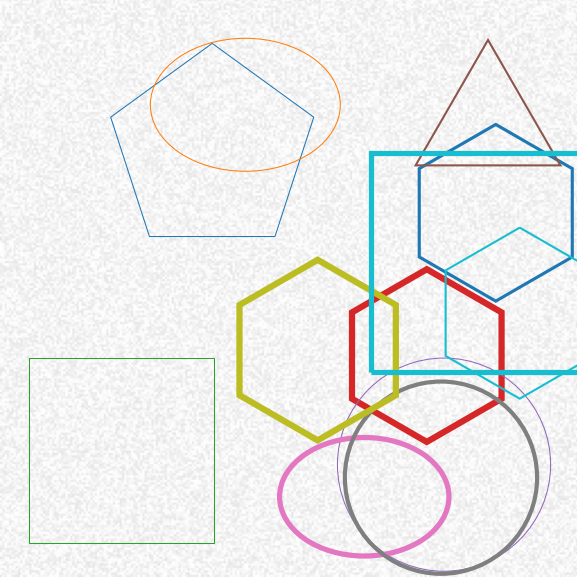[{"shape": "pentagon", "thickness": 0.5, "radius": 0.92, "center": [0.367, 0.739]}, {"shape": "hexagon", "thickness": 1.5, "radius": 0.76, "center": [0.858, 0.631]}, {"shape": "oval", "thickness": 0.5, "radius": 0.82, "center": [0.425, 0.818]}, {"shape": "square", "thickness": 0.5, "radius": 0.8, "center": [0.21, 0.22]}, {"shape": "hexagon", "thickness": 3, "radius": 0.75, "center": [0.739, 0.383]}, {"shape": "circle", "thickness": 0.5, "radius": 0.92, "center": [0.769, 0.195]}, {"shape": "triangle", "thickness": 1, "radius": 0.72, "center": [0.845, 0.785]}, {"shape": "oval", "thickness": 2.5, "radius": 0.73, "center": [0.631, 0.139]}, {"shape": "circle", "thickness": 2, "radius": 0.83, "center": [0.764, 0.172]}, {"shape": "hexagon", "thickness": 3, "radius": 0.78, "center": [0.55, 0.393]}, {"shape": "square", "thickness": 2.5, "radius": 0.95, "center": [0.832, 0.545]}, {"shape": "hexagon", "thickness": 1, "radius": 0.74, "center": [0.9, 0.457]}]